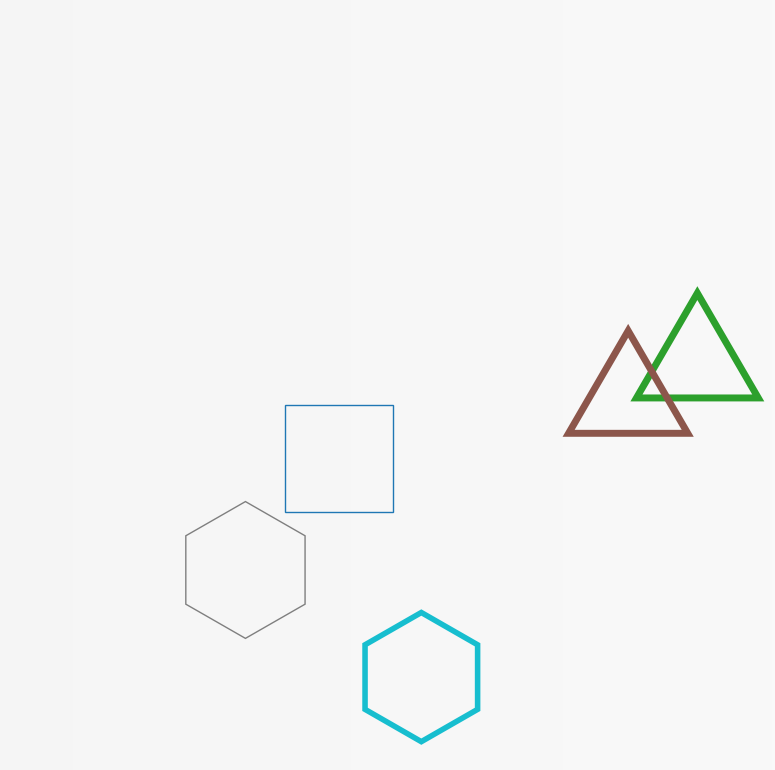[{"shape": "square", "thickness": 0.5, "radius": 0.35, "center": [0.438, 0.404]}, {"shape": "triangle", "thickness": 2.5, "radius": 0.45, "center": [0.9, 0.529]}, {"shape": "triangle", "thickness": 2.5, "radius": 0.44, "center": [0.811, 0.482]}, {"shape": "hexagon", "thickness": 0.5, "radius": 0.44, "center": [0.317, 0.26]}, {"shape": "hexagon", "thickness": 2, "radius": 0.42, "center": [0.544, 0.121]}]